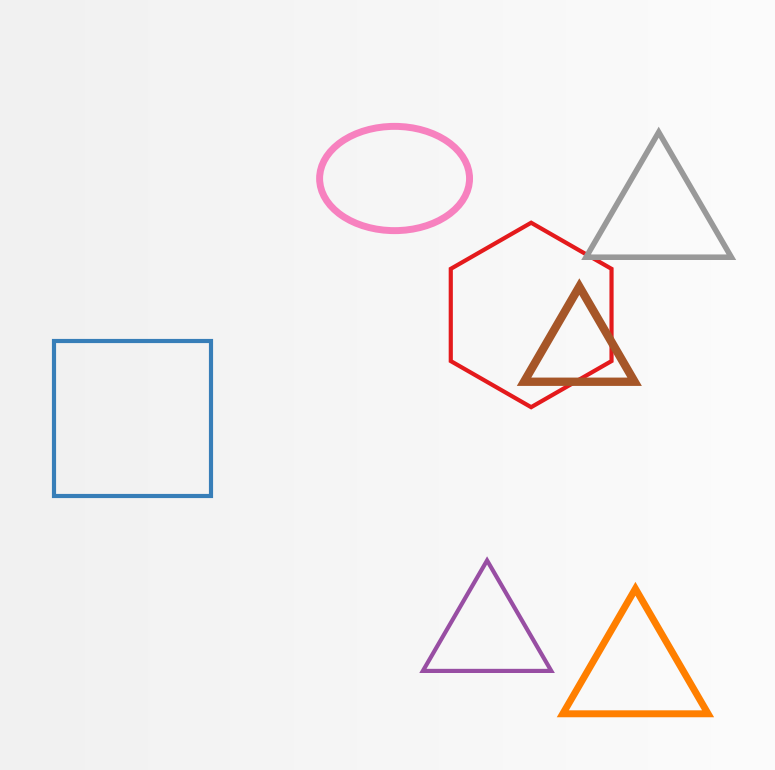[{"shape": "hexagon", "thickness": 1.5, "radius": 0.6, "center": [0.685, 0.591]}, {"shape": "square", "thickness": 1.5, "radius": 0.5, "center": [0.171, 0.457]}, {"shape": "triangle", "thickness": 1.5, "radius": 0.48, "center": [0.628, 0.177]}, {"shape": "triangle", "thickness": 2.5, "radius": 0.54, "center": [0.82, 0.127]}, {"shape": "triangle", "thickness": 3, "radius": 0.41, "center": [0.748, 0.545]}, {"shape": "oval", "thickness": 2.5, "radius": 0.48, "center": [0.509, 0.768]}, {"shape": "triangle", "thickness": 2, "radius": 0.54, "center": [0.85, 0.72]}]